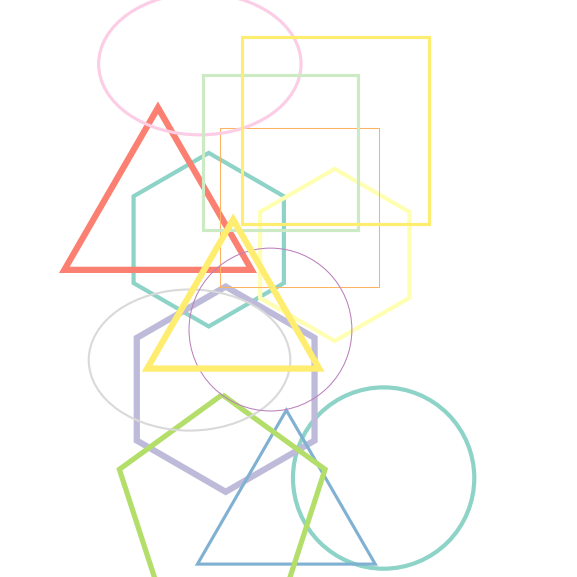[{"shape": "hexagon", "thickness": 2, "radius": 0.75, "center": [0.361, 0.584]}, {"shape": "circle", "thickness": 2, "radius": 0.78, "center": [0.664, 0.171]}, {"shape": "hexagon", "thickness": 2, "radius": 0.75, "center": [0.58, 0.558]}, {"shape": "hexagon", "thickness": 3, "radius": 0.89, "center": [0.391, 0.325]}, {"shape": "triangle", "thickness": 3, "radius": 0.94, "center": [0.274, 0.625]}, {"shape": "triangle", "thickness": 1.5, "radius": 0.89, "center": [0.496, 0.111]}, {"shape": "square", "thickness": 0.5, "radius": 0.69, "center": [0.519, 0.64]}, {"shape": "pentagon", "thickness": 2.5, "radius": 0.94, "center": [0.385, 0.129]}, {"shape": "oval", "thickness": 1.5, "radius": 0.88, "center": [0.346, 0.888]}, {"shape": "oval", "thickness": 1, "radius": 0.87, "center": [0.328, 0.376]}, {"shape": "circle", "thickness": 0.5, "radius": 0.71, "center": [0.468, 0.428]}, {"shape": "square", "thickness": 1.5, "radius": 0.67, "center": [0.486, 0.735]}, {"shape": "triangle", "thickness": 3, "radius": 0.86, "center": [0.404, 0.447]}, {"shape": "square", "thickness": 1.5, "radius": 0.81, "center": [0.581, 0.773]}]